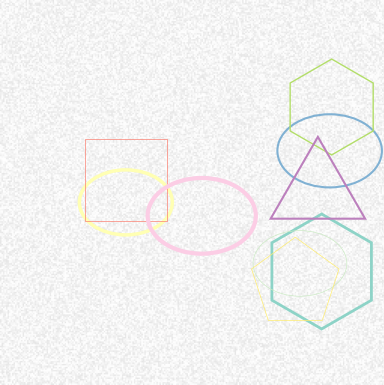[{"shape": "hexagon", "thickness": 2, "radius": 0.75, "center": [0.835, 0.295]}, {"shape": "oval", "thickness": 2.5, "radius": 0.6, "center": [0.327, 0.474]}, {"shape": "square", "thickness": 0.5, "radius": 0.53, "center": [0.328, 0.534]}, {"shape": "oval", "thickness": 1.5, "radius": 0.68, "center": [0.856, 0.608]}, {"shape": "hexagon", "thickness": 1, "radius": 0.62, "center": [0.861, 0.722]}, {"shape": "oval", "thickness": 3, "radius": 0.7, "center": [0.524, 0.439]}, {"shape": "triangle", "thickness": 1.5, "radius": 0.71, "center": [0.826, 0.503]}, {"shape": "oval", "thickness": 0.5, "radius": 0.61, "center": [0.779, 0.316]}, {"shape": "pentagon", "thickness": 0.5, "radius": 0.6, "center": [0.767, 0.265]}]